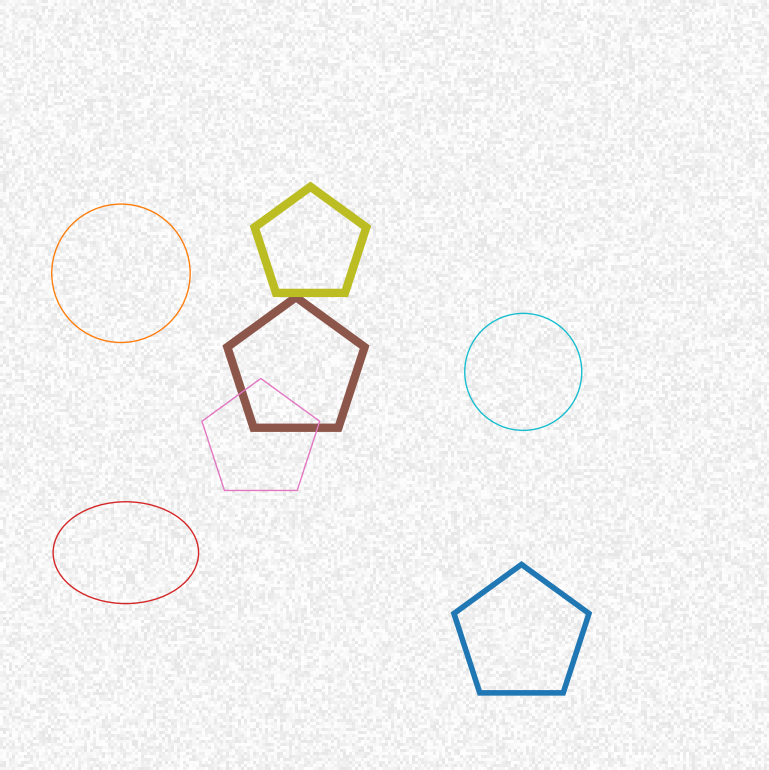[{"shape": "pentagon", "thickness": 2, "radius": 0.46, "center": [0.677, 0.175]}, {"shape": "circle", "thickness": 0.5, "radius": 0.45, "center": [0.157, 0.645]}, {"shape": "oval", "thickness": 0.5, "radius": 0.47, "center": [0.163, 0.282]}, {"shape": "pentagon", "thickness": 3, "radius": 0.47, "center": [0.384, 0.52]}, {"shape": "pentagon", "thickness": 0.5, "radius": 0.4, "center": [0.339, 0.428]}, {"shape": "pentagon", "thickness": 3, "radius": 0.38, "center": [0.403, 0.681]}, {"shape": "circle", "thickness": 0.5, "radius": 0.38, "center": [0.68, 0.517]}]